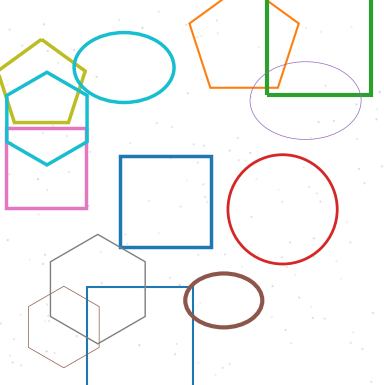[{"shape": "square", "thickness": 1.5, "radius": 0.68, "center": [0.364, 0.118]}, {"shape": "square", "thickness": 2.5, "radius": 0.59, "center": [0.43, 0.477]}, {"shape": "pentagon", "thickness": 1.5, "radius": 0.75, "center": [0.634, 0.893]}, {"shape": "square", "thickness": 3, "radius": 0.67, "center": [0.829, 0.887]}, {"shape": "circle", "thickness": 2, "radius": 0.71, "center": [0.734, 0.456]}, {"shape": "oval", "thickness": 0.5, "radius": 0.72, "center": [0.794, 0.739]}, {"shape": "hexagon", "thickness": 0.5, "radius": 0.53, "center": [0.166, 0.151]}, {"shape": "oval", "thickness": 3, "radius": 0.5, "center": [0.581, 0.22]}, {"shape": "square", "thickness": 2.5, "radius": 0.52, "center": [0.119, 0.563]}, {"shape": "hexagon", "thickness": 1, "radius": 0.71, "center": [0.254, 0.249]}, {"shape": "pentagon", "thickness": 2.5, "radius": 0.6, "center": [0.108, 0.778]}, {"shape": "hexagon", "thickness": 2.5, "radius": 0.6, "center": [0.122, 0.692]}, {"shape": "oval", "thickness": 2.5, "radius": 0.65, "center": [0.322, 0.825]}]